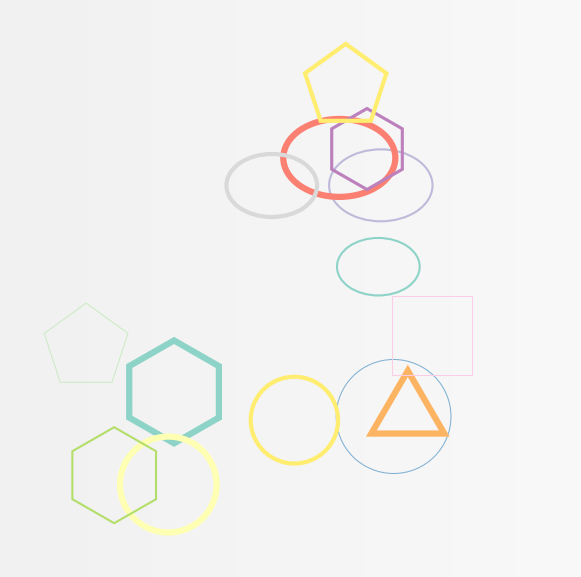[{"shape": "oval", "thickness": 1, "radius": 0.36, "center": [0.651, 0.537]}, {"shape": "hexagon", "thickness": 3, "radius": 0.45, "center": [0.299, 0.321]}, {"shape": "circle", "thickness": 3, "radius": 0.42, "center": [0.29, 0.16]}, {"shape": "oval", "thickness": 1, "radius": 0.44, "center": [0.655, 0.678]}, {"shape": "oval", "thickness": 3, "radius": 0.48, "center": [0.584, 0.726]}, {"shape": "circle", "thickness": 0.5, "radius": 0.49, "center": [0.677, 0.278]}, {"shape": "triangle", "thickness": 3, "radius": 0.36, "center": [0.702, 0.285]}, {"shape": "hexagon", "thickness": 1, "radius": 0.42, "center": [0.196, 0.176]}, {"shape": "square", "thickness": 0.5, "radius": 0.34, "center": [0.743, 0.419]}, {"shape": "oval", "thickness": 2, "radius": 0.39, "center": [0.468, 0.678]}, {"shape": "hexagon", "thickness": 1.5, "radius": 0.35, "center": [0.631, 0.741]}, {"shape": "pentagon", "thickness": 0.5, "radius": 0.38, "center": [0.148, 0.398]}, {"shape": "circle", "thickness": 2, "radius": 0.38, "center": [0.506, 0.272]}, {"shape": "pentagon", "thickness": 2, "radius": 0.37, "center": [0.595, 0.85]}]